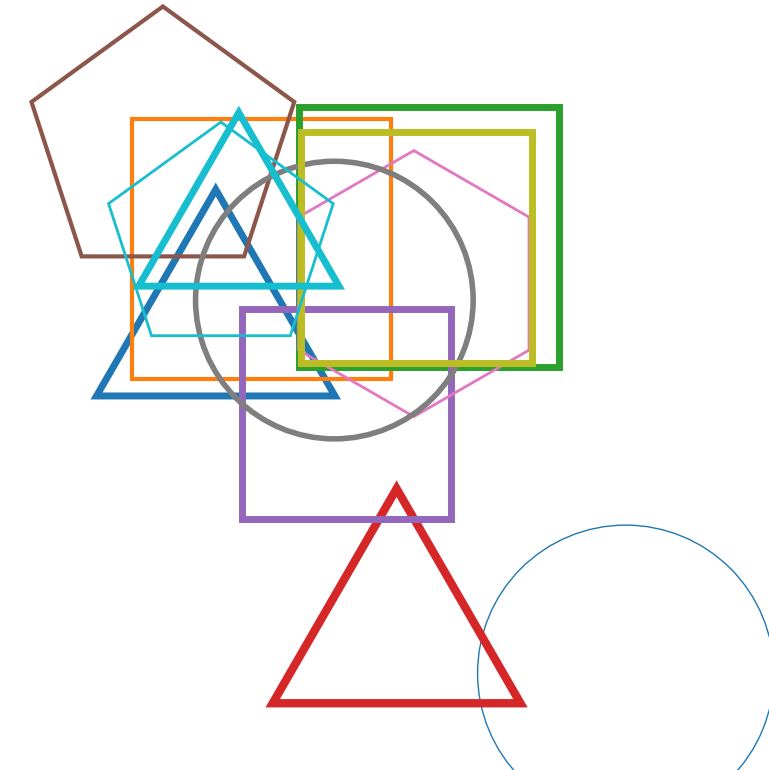[{"shape": "circle", "thickness": 0.5, "radius": 0.96, "center": [0.813, 0.126]}, {"shape": "triangle", "thickness": 2.5, "radius": 0.89, "center": [0.28, 0.575]}, {"shape": "square", "thickness": 1.5, "radius": 0.84, "center": [0.339, 0.677]}, {"shape": "square", "thickness": 2.5, "radius": 0.84, "center": [0.557, 0.692]}, {"shape": "triangle", "thickness": 3, "radius": 0.93, "center": [0.515, 0.18]}, {"shape": "square", "thickness": 2.5, "radius": 0.68, "center": [0.45, 0.463]}, {"shape": "pentagon", "thickness": 1.5, "radius": 0.9, "center": [0.212, 0.812]}, {"shape": "hexagon", "thickness": 1, "radius": 0.86, "center": [0.537, 0.632]}, {"shape": "circle", "thickness": 2, "radius": 0.9, "center": [0.434, 0.61]}, {"shape": "square", "thickness": 2.5, "radius": 0.75, "center": [0.541, 0.679]}, {"shape": "pentagon", "thickness": 1, "radius": 0.77, "center": [0.287, 0.688]}, {"shape": "triangle", "thickness": 2.5, "radius": 0.75, "center": [0.31, 0.703]}]